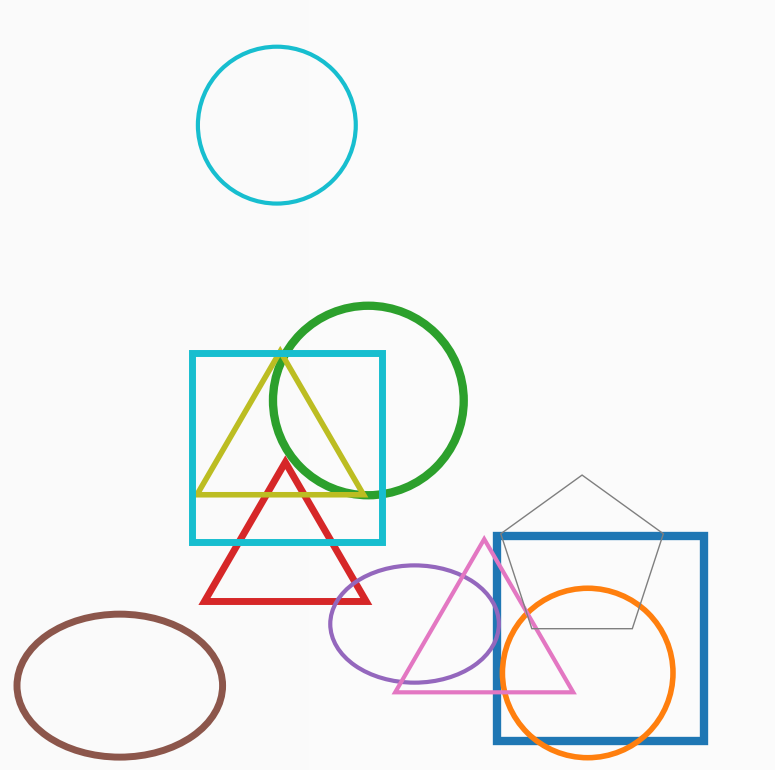[{"shape": "square", "thickness": 3, "radius": 0.67, "center": [0.775, 0.17]}, {"shape": "circle", "thickness": 2, "radius": 0.55, "center": [0.758, 0.126]}, {"shape": "circle", "thickness": 3, "radius": 0.62, "center": [0.475, 0.48]}, {"shape": "triangle", "thickness": 2.5, "radius": 0.6, "center": [0.368, 0.279]}, {"shape": "oval", "thickness": 1.5, "radius": 0.54, "center": [0.535, 0.19]}, {"shape": "oval", "thickness": 2.5, "radius": 0.66, "center": [0.155, 0.11]}, {"shape": "triangle", "thickness": 1.5, "radius": 0.66, "center": [0.625, 0.167]}, {"shape": "pentagon", "thickness": 0.5, "radius": 0.55, "center": [0.751, 0.273]}, {"shape": "triangle", "thickness": 2, "radius": 0.62, "center": [0.362, 0.42]}, {"shape": "circle", "thickness": 1.5, "radius": 0.51, "center": [0.357, 0.837]}, {"shape": "square", "thickness": 2.5, "radius": 0.61, "center": [0.37, 0.419]}]